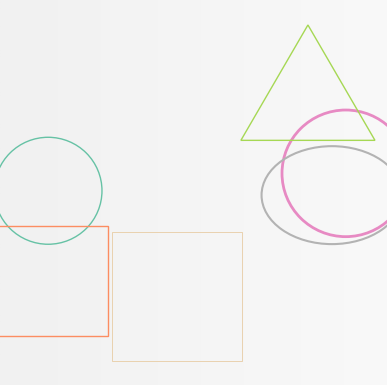[{"shape": "circle", "thickness": 1, "radius": 0.69, "center": [0.124, 0.505]}, {"shape": "square", "thickness": 1, "radius": 0.71, "center": [0.136, 0.27]}, {"shape": "circle", "thickness": 2, "radius": 0.82, "center": [0.892, 0.55]}, {"shape": "triangle", "thickness": 1, "radius": 1.0, "center": [0.795, 0.735]}, {"shape": "square", "thickness": 0.5, "radius": 0.84, "center": [0.456, 0.229]}, {"shape": "oval", "thickness": 1.5, "radius": 0.91, "center": [0.857, 0.493]}]